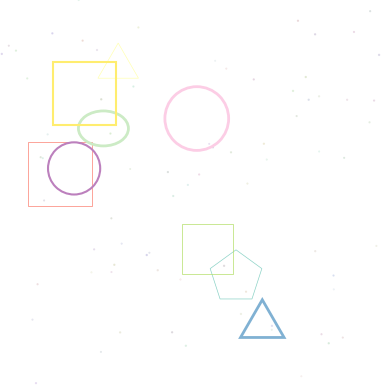[{"shape": "pentagon", "thickness": 0.5, "radius": 0.35, "center": [0.613, 0.281]}, {"shape": "triangle", "thickness": 0.5, "radius": 0.3, "center": [0.307, 0.827]}, {"shape": "square", "thickness": 0.5, "radius": 0.42, "center": [0.156, 0.549]}, {"shape": "triangle", "thickness": 2, "radius": 0.33, "center": [0.681, 0.156]}, {"shape": "square", "thickness": 0.5, "radius": 0.33, "center": [0.538, 0.354]}, {"shape": "circle", "thickness": 2, "radius": 0.41, "center": [0.511, 0.692]}, {"shape": "circle", "thickness": 1.5, "radius": 0.34, "center": [0.192, 0.563]}, {"shape": "oval", "thickness": 2, "radius": 0.32, "center": [0.269, 0.666]}, {"shape": "square", "thickness": 1.5, "radius": 0.41, "center": [0.218, 0.758]}]